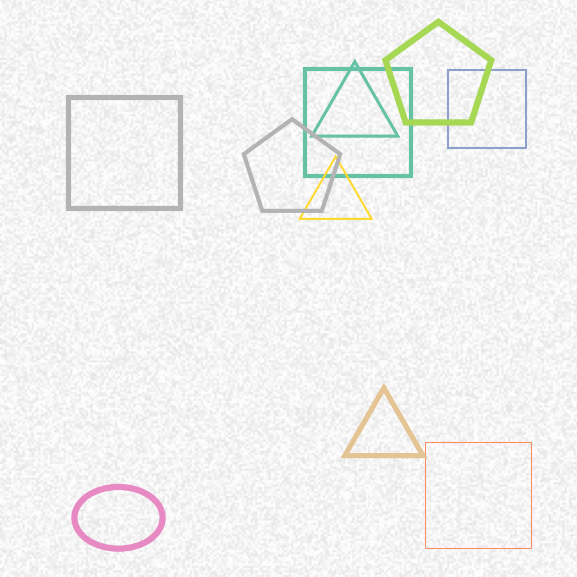[{"shape": "square", "thickness": 2, "radius": 0.46, "center": [0.62, 0.787]}, {"shape": "triangle", "thickness": 1.5, "radius": 0.43, "center": [0.614, 0.806]}, {"shape": "square", "thickness": 0.5, "radius": 0.46, "center": [0.828, 0.143]}, {"shape": "square", "thickness": 1, "radius": 0.34, "center": [0.843, 0.811]}, {"shape": "oval", "thickness": 3, "radius": 0.38, "center": [0.205, 0.103]}, {"shape": "pentagon", "thickness": 3, "radius": 0.48, "center": [0.759, 0.865]}, {"shape": "triangle", "thickness": 1, "radius": 0.36, "center": [0.581, 0.656]}, {"shape": "triangle", "thickness": 2.5, "radius": 0.39, "center": [0.665, 0.249]}, {"shape": "square", "thickness": 2.5, "radius": 0.48, "center": [0.214, 0.735]}, {"shape": "pentagon", "thickness": 2, "radius": 0.44, "center": [0.506, 0.705]}]